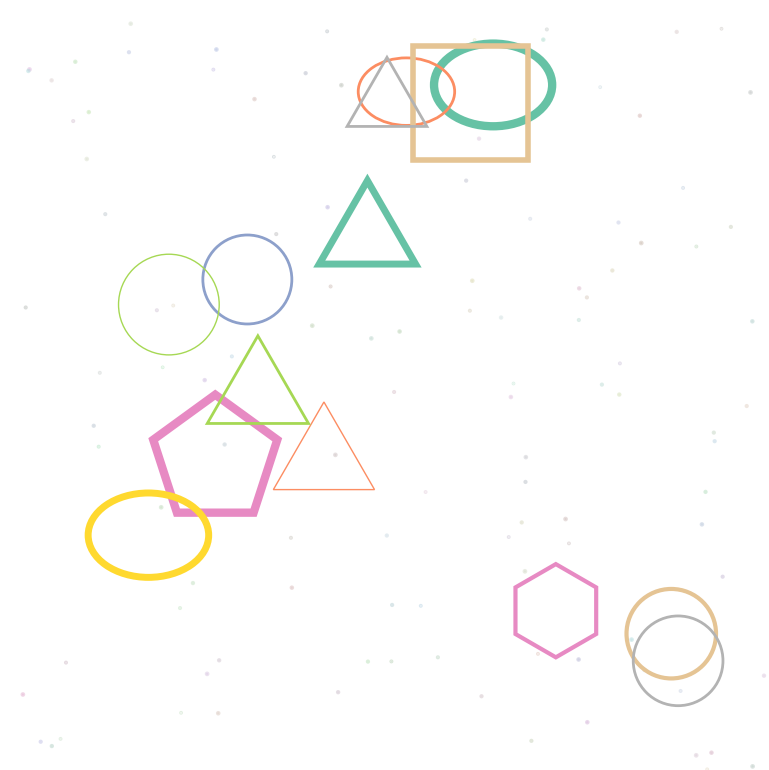[{"shape": "oval", "thickness": 3, "radius": 0.38, "center": [0.64, 0.89]}, {"shape": "triangle", "thickness": 2.5, "radius": 0.36, "center": [0.477, 0.693]}, {"shape": "triangle", "thickness": 0.5, "radius": 0.38, "center": [0.421, 0.402]}, {"shape": "oval", "thickness": 1, "radius": 0.31, "center": [0.528, 0.881]}, {"shape": "circle", "thickness": 1, "radius": 0.29, "center": [0.321, 0.637]}, {"shape": "pentagon", "thickness": 3, "radius": 0.42, "center": [0.28, 0.403]}, {"shape": "hexagon", "thickness": 1.5, "radius": 0.3, "center": [0.722, 0.207]}, {"shape": "circle", "thickness": 0.5, "radius": 0.33, "center": [0.219, 0.604]}, {"shape": "triangle", "thickness": 1, "radius": 0.38, "center": [0.335, 0.488]}, {"shape": "oval", "thickness": 2.5, "radius": 0.39, "center": [0.193, 0.305]}, {"shape": "square", "thickness": 2, "radius": 0.37, "center": [0.611, 0.866]}, {"shape": "circle", "thickness": 1.5, "radius": 0.29, "center": [0.872, 0.177]}, {"shape": "circle", "thickness": 1, "radius": 0.29, "center": [0.881, 0.142]}, {"shape": "triangle", "thickness": 1, "radius": 0.3, "center": [0.503, 0.866]}]